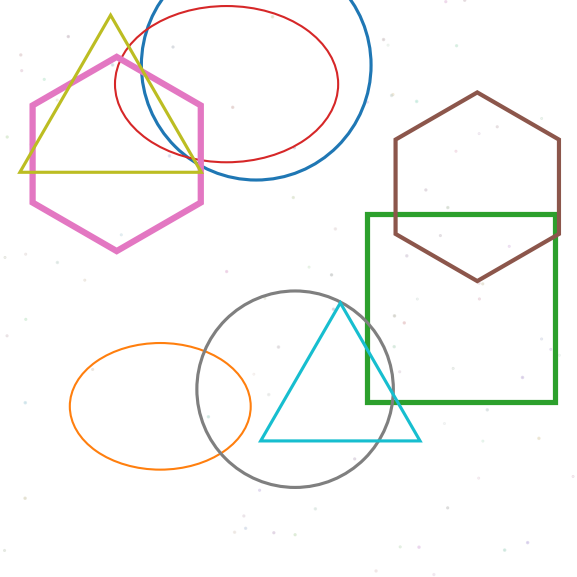[{"shape": "circle", "thickness": 1.5, "radius": 0.99, "center": [0.444, 0.886]}, {"shape": "oval", "thickness": 1, "radius": 0.78, "center": [0.278, 0.296]}, {"shape": "square", "thickness": 2.5, "radius": 0.81, "center": [0.798, 0.465]}, {"shape": "oval", "thickness": 1, "radius": 0.97, "center": [0.392, 0.853]}, {"shape": "hexagon", "thickness": 2, "radius": 0.82, "center": [0.826, 0.676]}, {"shape": "hexagon", "thickness": 3, "radius": 0.84, "center": [0.202, 0.733]}, {"shape": "circle", "thickness": 1.5, "radius": 0.85, "center": [0.511, 0.325]}, {"shape": "triangle", "thickness": 1.5, "radius": 0.91, "center": [0.192, 0.792]}, {"shape": "triangle", "thickness": 1.5, "radius": 0.8, "center": [0.589, 0.315]}]